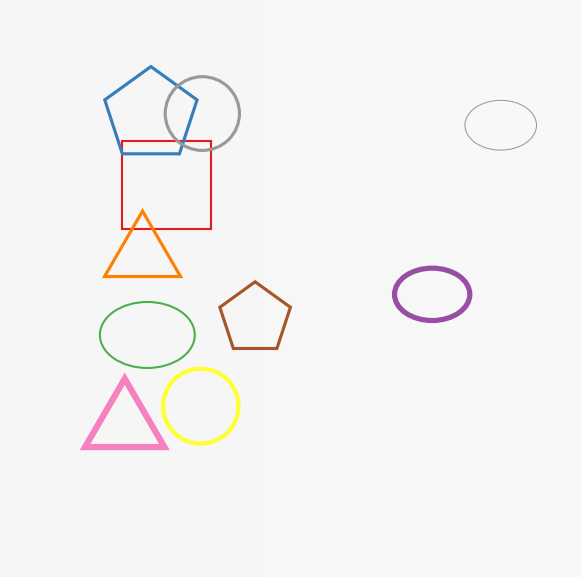[{"shape": "square", "thickness": 1, "radius": 0.38, "center": [0.286, 0.679]}, {"shape": "pentagon", "thickness": 1.5, "radius": 0.42, "center": [0.26, 0.8]}, {"shape": "oval", "thickness": 1, "radius": 0.41, "center": [0.253, 0.419]}, {"shape": "oval", "thickness": 2.5, "radius": 0.32, "center": [0.744, 0.489]}, {"shape": "triangle", "thickness": 1.5, "radius": 0.38, "center": [0.245, 0.558]}, {"shape": "circle", "thickness": 2, "radius": 0.32, "center": [0.345, 0.296]}, {"shape": "pentagon", "thickness": 1.5, "radius": 0.32, "center": [0.439, 0.447]}, {"shape": "triangle", "thickness": 3, "radius": 0.39, "center": [0.215, 0.264]}, {"shape": "oval", "thickness": 0.5, "radius": 0.31, "center": [0.861, 0.782]}, {"shape": "circle", "thickness": 1.5, "radius": 0.32, "center": [0.348, 0.802]}]